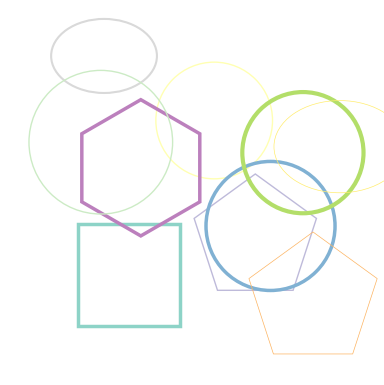[{"shape": "square", "thickness": 2.5, "radius": 0.67, "center": [0.335, 0.286]}, {"shape": "circle", "thickness": 1, "radius": 0.76, "center": [0.556, 0.687]}, {"shape": "pentagon", "thickness": 1, "radius": 0.84, "center": [0.663, 0.381]}, {"shape": "circle", "thickness": 2.5, "radius": 0.84, "center": [0.703, 0.413]}, {"shape": "pentagon", "thickness": 0.5, "radius": 0.88, "center": [0.813, 0.222]}, {"shape": "circle", "thickness": 3, "radius": 0.79, "center": [0.787, 0.603]}, {"shape": "oval", "thickness": 1.5, "radius": 0.69, "center": [0.27, 0.855]}, {"shape": "hexagon", "thickness": 2.5, "radius": 0.88, "center": [0.366, 0.564]}, {"shape": "circle", "thickness": 1, "radius": 0.93, "center": [0.262, 0.631]}, {"shape": "oval", "thickness": 0.5, "radius": 0.86, "center": [0.883, 0.619]}]